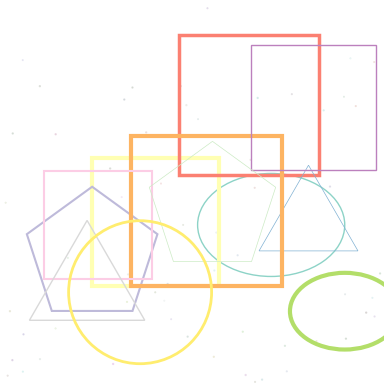[{"shape": "oval", "thickness": 1, "radius": 0.96, "center": [0.704, 0.416]}, {"shape": "square", "thickness": 3, "radius": 0.83, "center": [0.403, 0.423]}, {"shape": "pentagon", "thickness": 1.5, "radius": 0.89, "center": [0.239, 0.337]}, {"shape": "square", "thickness": 2.5, "radius": 0.91, "center": [0.646, 0.728]}, {"shape": "triangle", "thickness": 0.5, "radius": 0.74, "center": [0.801, 0.422]}, {"shape": "square", "thickness": 3, "radius": 0.98, "center": [0.536, 0.451]}, {"shape": "oval", "thickness": 3, "radius": 0.71, "center": [0.895, 0.192]}, {"shape": "square", "thickness": 1.5, "radius": 0.7, "center": [0.254, 0.416]}, {"shape": "triangle", "thickness": 1, "radius": 0.86, "center": [0.226, 0.255]}, {"shape": "square", "thickness": 1, "radius": 0.82, "center": [0.814, 0.721]}, {"shape": "pentagon", "thickness": 0.5, "radius": 0.86, "center": [0.552, 0.46]}, {"shape": "circle", "thickness": 2, "radius": 0.93, "center": [0.364, 0.241]}]